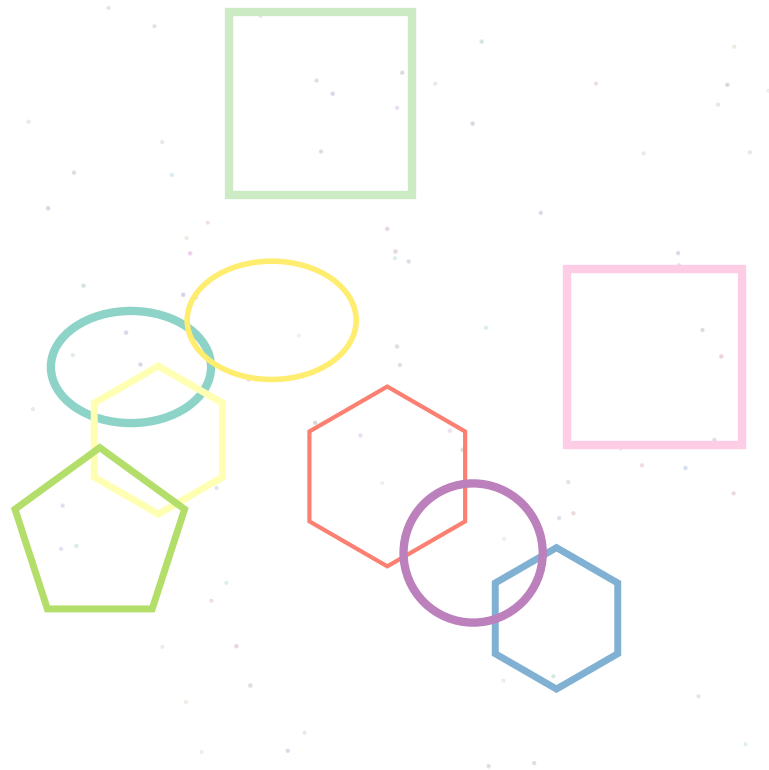[{"shape": "oval", "thickness": 3, "radius": 0.52, "center": [0.17, 0.523]}, {"shape": "hexagon", "thickness": 2.5, "radius": 0.48, "center": [0.206, 0.428]}, {"shape": "hexagon", "thickness": 1.5, "radius": 0.58, "center": [0.503, 0.381]}, {"shape": "hexagon", "thickness": 2.5, "radius": 0.46, "center": [0.723, 0.197]}, {"shape": "pentagon", "thickness": 2.5, "radius": 0.58, "center": [0.13, 0.303]}, {"shape": "square", "thickness": 3, "radius": 0.57, "center": [0.85, 0.536]}, {"shape": "circle", "thickness": 3, "radius": 0.45, "center": [0.614, 0.282]}, {"shape": "square", "thickness": 3, "radius": 0.6, "center": [0.416, 0.865]}, {"shape": "oval", "thickness": 2, "radius": 0.55, "center": [0.353, 0.584]}]